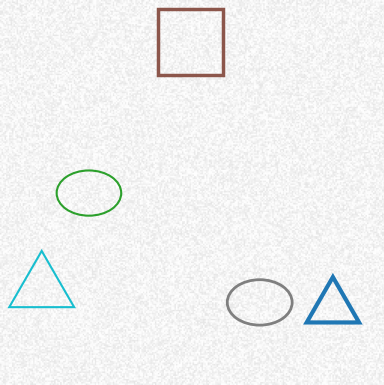[{"shape": "triangle", "thickness": 3, "radius": 0.39, "center": [0.865, 0.202]}, {"shape": "oval", "thickness": 1.5, "radius": 0.42, "center": [0.231, 0.499]}, {"shape": "square", "thickness": 2.5, "radius": 0.43, "center": [0.495, 0.89]}, {"shape": "oval", "thickness": 2, "radius": 0.42, "center": [0.675, 0.214]}, {"shape": "triangle", "thickness": 1.5, "radius": 0.49, "center": [0.108, 0.251]}]